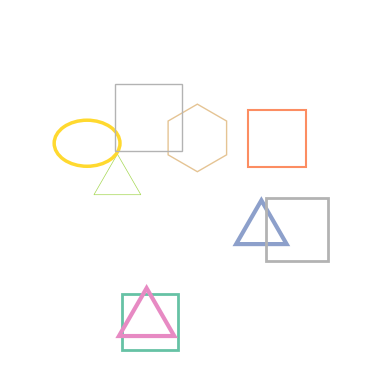[{"shape": "square", "thickness": 2, "radius": 0.36, "center": [0.39, 0.164]}, {"shape": "square", "thickness": 1.5, "radius": 0.37, "center": [0.719, 0.641]}, {"shape": "triangle", "thickness": 3, "radius": 0.38, "center": [0.679, 0.404]}, {"shape": "triangle", "thickness": 3, "radius": 0.41, "center": [0.381, 0.169]}, {"shape": "triangle", "thickness": 0.5, "radius": 0.35, "center": [0.305, 0.529]}, {"shape": "oval", "thickness": 2.5, "radius": 0.43, "center": [0.226, 0.628]}, {"shape": "hexagon", "thickness": 1, "radius": 0.44, "center": [0.513, 0.642]}, {"shape": "square", "thickness": 1, "radius": 0.43, "center": [0.385, 0.696]}, {"shape": "square", "thickness": 2, "radius": 0.41, "center": [0.771, 0.405]}]